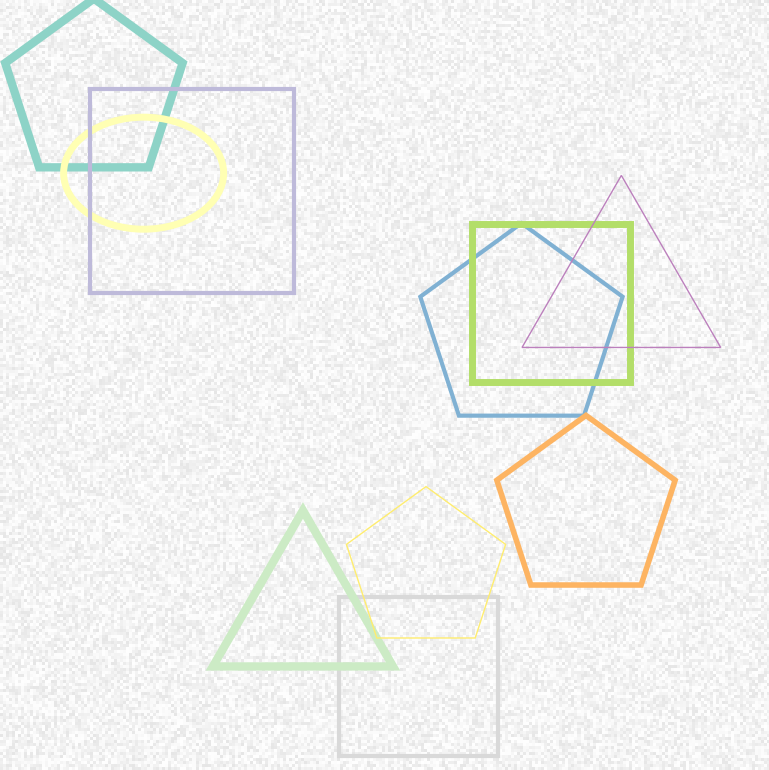[{"shape": "pentagon", "thickness": 3, "radius": 0.61, "center": [0.122, 0.881]}, {"shape": "oval", "thickness": 2.5, "radius": 0.52, "center": [0.187, 0.775]}, {"shape": "square", "thickness": 1.5, "radius": 0.66, "center": [0.249, 0.752]}, {"shape": "pentagon", "thickness": 1.5, "radius": 0.69, "center": [0.677, 0.572]}, {"shape": "pentagon", "thickness": 2, "radius": 0.61, "center": [0.761, 0.339]}, {"shape": "square", "thickness": 2.5, "radius": 0.51, "center": [0.715, 0.606]}, {"shape": "square", "thickness": 1.5, "radius": 0.52, "center": [0.543, 0.122]}, {"shape": "triangle", "thickness": 0.5, "radius": 0.74, "center": [0.807, 0.623]}, {"shape": "triangle", "thickness": 3, "radius": 0.68, "center": [0.393, 0.202]}, {"shape": "pentagon", "thickness": 0.5, "radius": 0.54, "center": [0.553, 0.259]}]